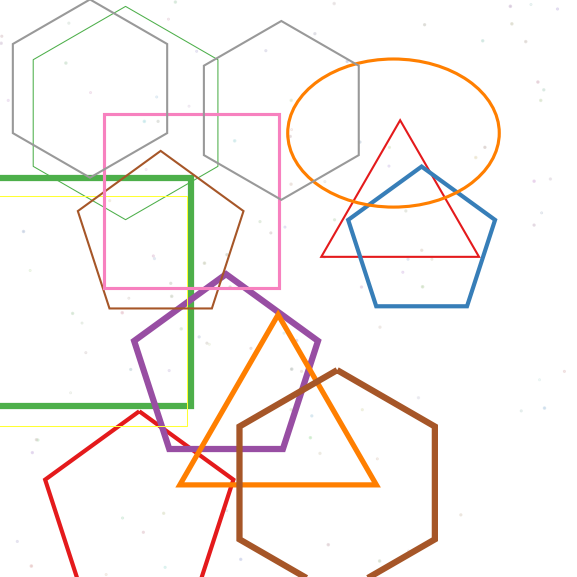[{"shape": "triangle", "thickness": 1, "radius": 0.79, "center": [0.693, 0.633]}, {"shape": "pentagon", "thickness": 2, "radius": 0.86, "center": [0.241, 0.116]}, {"shape": "pentagon", "thickness": 2, "radius": 0.67, "center": [0.73, 0.577]}, {"shape": "hexagon", "thickness": 0.5, "radius": 0.92, "center": [0.217, 0.803]}, {"shape": "square", "thickness": 3, "radius": 0.99, "center": [0.133, 0.493]}, {"shape": "pentagon", "thickness": 3, "radius": 0.84, "center": [0.391, 0.357]}, {"shape": "oval", "thickness": 1.5, "radius": 0.92, "center": [0.681, 0.769]}, {"shape": "triangle", "thickness": 2.5, "radius": 0.98, "center": [0.482, 0.258]}, {"shape": "square", "thickness": 0.5, "radius": 1.0, "center": [0.124, 0.46]}, {"shape": "hexagon", "thickness": 3, "radius": 0.98, "center": [0.584, 0.163]}, {"shape": "pentagon", "thickness": 1, "radius": 0.75, "center": [0.278, 0.587]}, {"shape": "square", "thickness": 1.5, "radius": 0.76, "center": [0.332, 0.651]}, {"shape": "hexagon", "thickness": 1, "radius": 0.77, "center": [0.156, 0.846]}, {"shape": "hexagon", "thickness": 1, "radius": 0.77, "center": [0.487, 0.808]}]